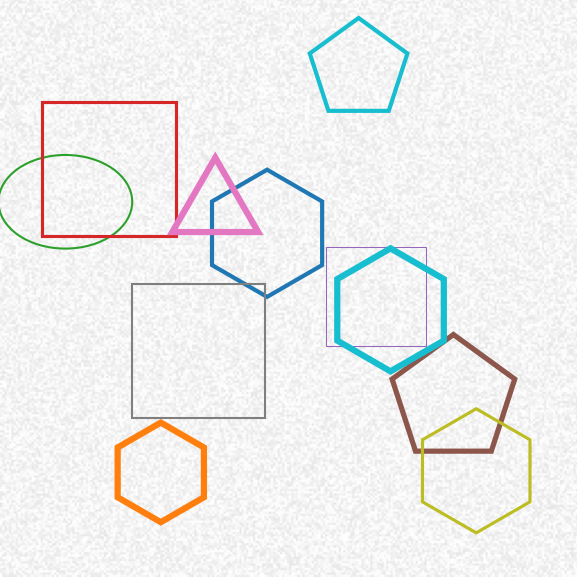[{"shape": "hexagon", "thickness": 2, "radius": 0.55, "center": [0.462, 0.595]}, {"shape": "hexagon", "thickness": 3, "radius": 0.43, "center": [0.278, 0.181]}, {"shape": "oval", "thickness": 1, "radius": 0.58, "center": [0.113, 0.65]}, {"shape": "square", "thickness": 1.5, "radius": 0.58, "center": [0.189, 0.707]}, {"shape": "square", "thickness": 0.5, "radius": 0.43, "center": [0.651, 0.486]}, {"shape": "pentagon", "thickness": 2.5, "radius": 0.56, "center": [0.785, 0.308]}, {"shape": "triangle", "thickness": 3, "radius": 0.43, "center": [0.373, 0.64]}, {"shape": "square", "thickness": 1, "radius": 0.58, "center": [0.344, 0.391]}, {"shape": "hexagon", "thickness": 1.5, "radius": 0.54, "center": [0.825, 0.184]}, {"shape": "pentagon", "thickness": 2, "radius": 0.44, "center": [0.621, 0.879]}, {"shape": "hexagon", "thickness": 3, "radius": 0.53, "center": [0.676, 0.463]}]